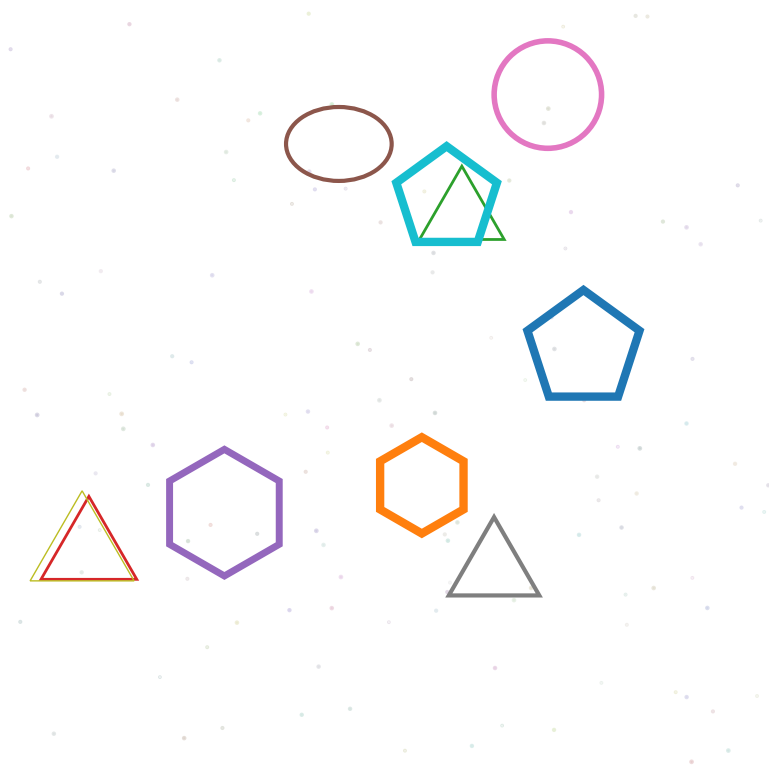[{"shape": "pentagon", "thickness": 3, "radius": 0.38, "center": [0.758, 0.547]}, {"shape": "hexagon", "thickness": 3, "radius": 0.31, "center": [0.548, 0.37]}, {"shape": "triangle", "thickness": 1, "radius": 0.32, "center": [0.6, 0.721]}, {"shape": "triangle", "thickness": 1, "radius": 0.36, "center": [0.115, 0.284]}, {"shape": "hexagon", "thickness": 2.5, "radius": 0.41, "center": [0.291, 0.334]}, {"shape": "oval", "thickness": 1.5, "radius": 0.34, "center": [0.44, 0.813]}, {"shape": "circle", "thickness": 2, "radius": 0.35, "center": [0.712, 0.877]}, {"shape": "triangle", "thickness": 1.5, "radius": 0.34, "center": [0.642, 0.261]}, {"shape": "triangle", "thickness": 0.5, "radius": 0.39, "center": [0.107, 0.285]}, {"shape": "pentagon", "thickness": 3, "radius": 0.34, "center": [0.58, 0.741]}]